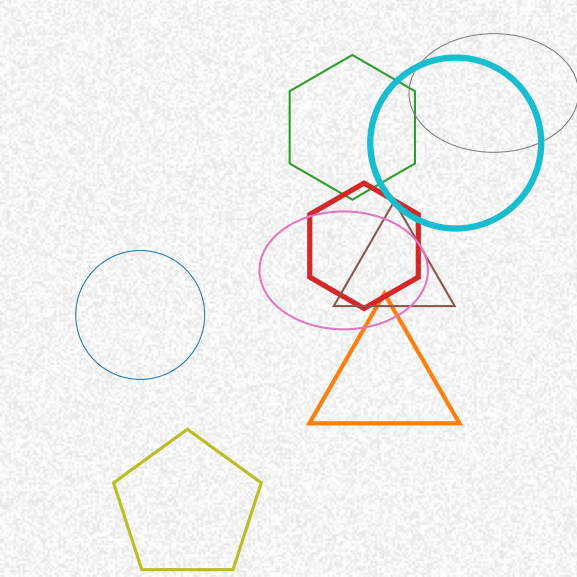[{"shape": "circle", "thickness": 0.5, "radius": 0.56, "center": [0.243, 0.454]}, {"shape": "triangle", "thickness": 2, "radius": 0.75, "center": [0.666, 0.341]}, {"shape": "hexagon", "thickness": 1, "radius": 0.63, "center": [0.61, 0.779]}, {"shape": "hexagon", "thickness": 2.5, "radius": 0.54, "center": [0.63, 0.574]}, {"shape": "triangle", "thickness": 1, "radius": 0.6, "center": [0.683, 0.53]}, {"shape": "oval", "thickness": 1, "radius": 0.73, "center": [0.595, 0.531]}, {"shape": "oval", "thickness": 0.5, "radius": 0.73, "center": [0.855, 0.838]}, {"shape": "pentagon", "thickness": 1.5, "radius": 0.67, "center": [0.324, 0.121]}, {"shape": "circle", "thickness": 3, "radius": 0.74, "center": [0.789, 0.751]}]